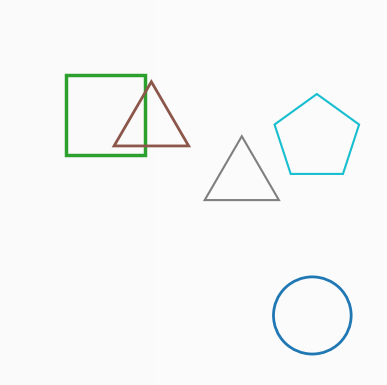[{"shape": "circle", "thickness": 2, "radius": 0.5, "center": [0.806, 0.181]}, {"shape": "square", "thickness": 2.5, "radius": 0.52, "center": [0.272, 0.701]}, {"shape": "triangle", "thickness": 2, "radius": 0.56, "center": [0.391, 0.676]}, {"shape": "triangle", "thickness": 1.5, "radius": 0.55, "center": [0.624, 0.536]}, {"shape": "pentagon", "thickness": 1.5, "radius": 0.57, "center": [0.818, 0.641]}]